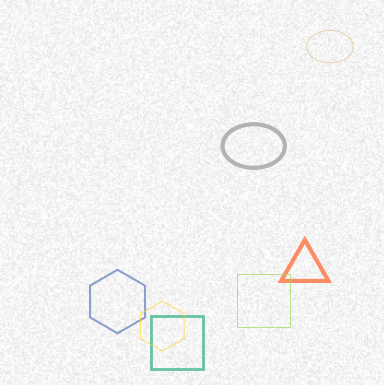[{"shape": "square", "thickness": 2, "radius": 0.34, "center": [0.46, 0.11]}, {"shape": "triangle", "thickness": 3, "radius": 0.35, "center": [0.792, 0.306]}, {"shape": "hexagon", "thickness": 1.5, "radius": 0.41, "center": [0.305, 0.217]}, {"shape": "square", "thickness": 0.5, "radius": 0.34, "center": [0.685, 0.219]}, {"shape": "hexagon", "thickness": 0.5, "radius": 0.33, "center": [0.422, 0.153]}, {"shape": "oval", "thickness": 0.5, "radius": 0.3, "center": [0.857, 0.879]}, {"shape": "oval", "thickness": 3, "radius": 0.4, "center": [0.659, 0.621]}]